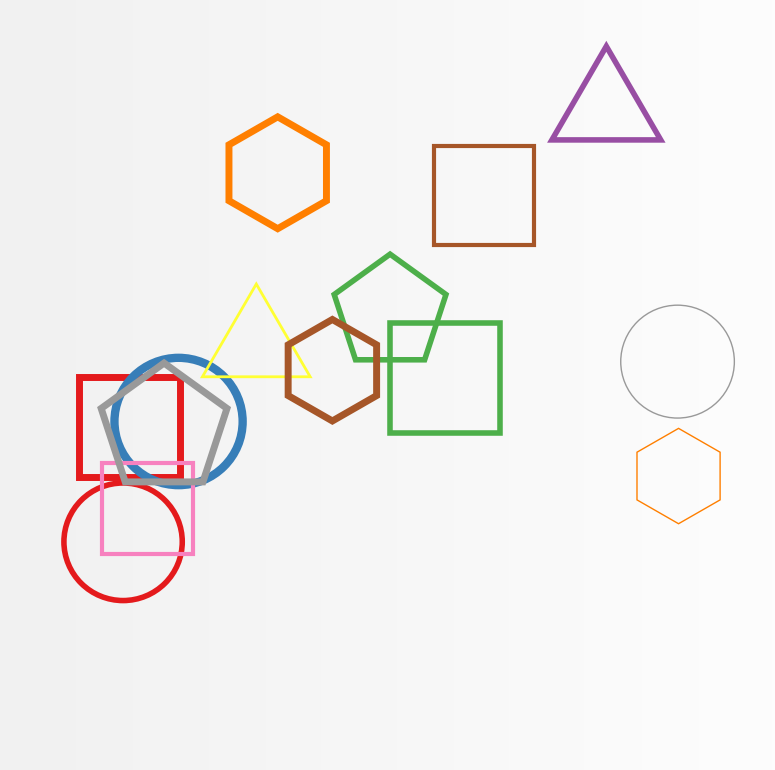[{"shape": "square", "thickness": 2.5, "radius": 0.33, "center": [0.167, 0.446]}, {"shape": "circle", "thickness": 2, "radius": 0.38, "center": [0.159, 0.296]}, {"shape": "circle", "thickness": 3, "radius": 0.41, "center": [0.23, 0.453]}, {"shape": "pentagon", "thickness": 2, "radius": 0.38, "center": [0.503, 0.594]}, {"shape": "square", "thickness": 2, "radius": 0.36, "center": [0.574, 0.509]}, {"shape": "triangle", "thickness": 2, "radius": 0.41, "center": [0.782, 0.859]}, {"shape": "hexagon", "thickness": 0.5, "radius": 0.31, "center": [0.876, 0.382]}, {"shape": "hexagon", "thickness": 2.5, "radius": 0.36, "center": [0.358, 0.776]}, {"shape": "triangle", "thickness": 1, "radius": 0.4, "center": [0.331, 0.551]}, {"shape": "hexagon", "thickness": 2.5, "radius": 0.33, "center": [0.429, 0.519]}, {"shape": "square", "thickness": 1.5, "radius": 0.32, "center": [0.624, 0.746]}, {"shape": "square", "thickness": 1.5, "radius": 0.29, "center": [0.19, 0.34]}, {"shape": "circle", "thickness": 0.5, "radius": 0.37, "center": [0.874, 0.53]}, {"shape": "pentagon", "thickness": 2.5, "radius": 0.43, "center": [0.212, 0.443]}]